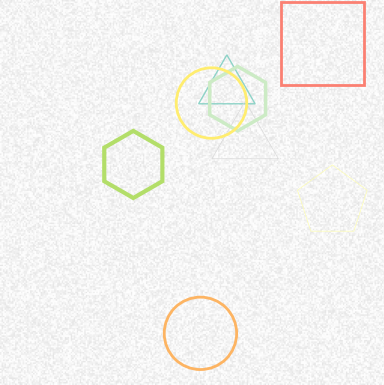[{"shape": "triangle", "thickness": 1, "radius": 0.42, "center": [0.589, 0.773]}, {"shape": "pentagon", "thickness": 0.5, "radius": 0.48, "center": [0.863, 0.477]}, {"shape": "square", "thickness": 2, "radius": 0.54, "center": [0.837, 0.888]}, {"shape": "circle", "thickness": 2, "radius": 0.47, "center": [0.521, 0.134]}, {"shape": "hexagon", "thickness": 3, "radius": 0.44, "center": [0.346, 0.573]}, {"shape": "triangle", "thickness": 0.5, "radius": 0.5, "center": [0.637, 0.638]}, {"shape": "hexagon", "thickness": 2.5, "radius": 0.42, "center": [0.617, 0.744]}, {"shape": "circle", "thickness": 2, "radius": 0.46, "center": [0.549, 0.732]}]